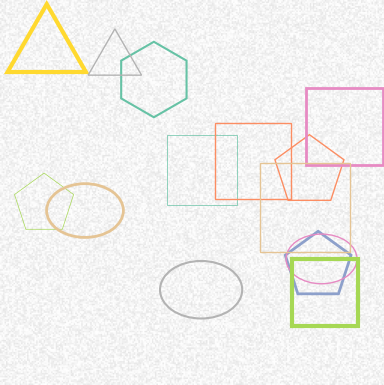[{"shape": "square", "thickness": 0.5, "radius": 0.45, "center": [0.524, 0.558]}, {"shape": "hexagon", "thickness": 1.5, "radius": 0.49, "center": [0.4, 0.793]}, {"shape": "square", "thickness": 1, "radius": 0.49, "center": [0.658, 0.582]}, {"shape": "pentagon", "thickness": 1, "radius": 0.47, "center": [0.804, 0.556]}, {"shape": "pentagon", "thickness": 2, "radius": 0.45, "center": [0.826, 0.309]}, {"shape": "square", "thickness": 2, "radius": 0.5, "center": [0.895, 0.671]}, {"shape": "oval", "thickness": 1, "radius": 0.46, "center": [0.835, 0.327]}, {"shape": "square", "thickness": 3, "radius": 0.43, "center": [0.844, 0.24]}, {"shape": "pentagon", "thickness": 0.5, "radius": 0.4, "center": [0.114, 0.47]}, {"shape": "triangle", "thickness": 3, "radius": 0.59, "center": [0.121, 0.872]}, {"shape": "square", "thickness": 1, "radius": 0.58, "center": [0.792, 0.461]}, {"shape": "oval", "thickness": 2, "radius": 0.5, "center": [0.221, 0.453]}, {"shape": "triangle", "thickness": 1, "radius": 0.4, "center": [0.298, 0.845]}, {"shape": "oval", "thickness": 1.5, "radius": 0.53, "center": [0.522, 0.247]}]